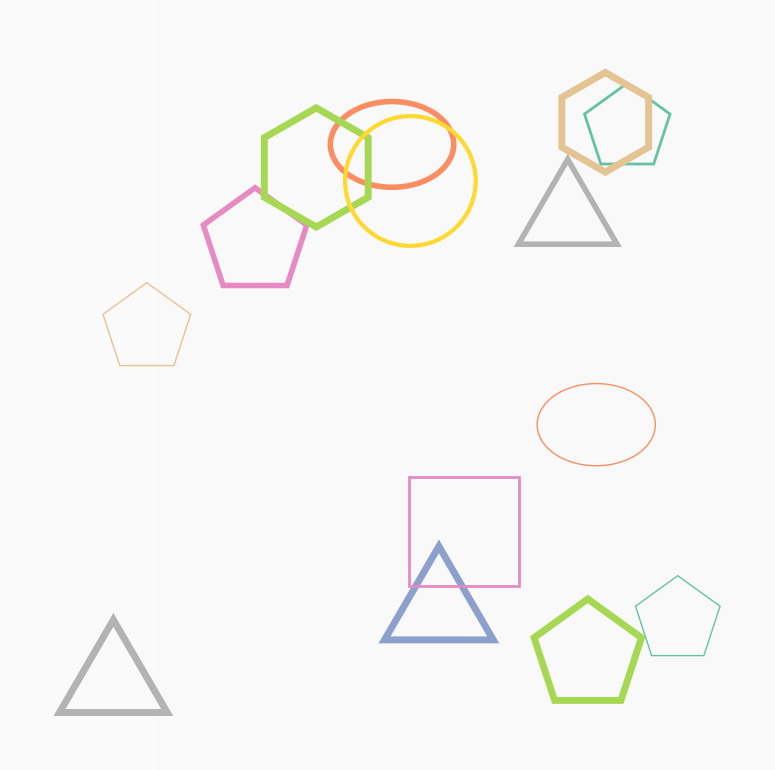[{"shape": "pentagon", "thickness": 0.5, "radius": 0.29, "center": [0.875, 0.195]}, {"shape": "pentagon", "thickness": 1, "radius": 0.29, "center": [0.809, 0.834]}, {"shape": "oval", "thickness": 0.5, "radius": 0.38, "center": [0.769, 0.448]}, {"shape": "oval", "thickness": 2, "radius": 0.4, "center": [0.506, 0.812]}, {"shape": "triangle", "thickness": 2.5, "radius": 0.41, "center": [0.566, 0.209]}, {"shape": "square", "thickness": 1, "radius": 0.35, "center": [0.599, 0.309]}, {"shape": "pentagon", "thickness": 2, "radius": 0.35, "center": [0.329, 0.686]}, {"shape": "hexagon", "thickness": 2.5, "radius": 0.39, "center": [0.408, 0.783]}, {"shape": "pentagon", "thickness": 2.5, "radius": 0.36, "center": [0.758, 0.149]}, {"shape": "circle", "thickness": 1.5, "radius": 0.42, "center": [0.53, 0.765]}, {"shape": "pentagon", "thickness": 0.5, "radius": 0.3, "center": [0.189, 0.573]}, {"shape": "hexagon", "thickness": 2.5, "radius": 0.32, "center": [0.781, 0.841]}, {"shape": "triangle", "thickness": 2, "radius": 0.37, "center": [0.733, 0.72]}, {"shape": "triangle", "thickness": 2.5, "radius": 0.4, "center": [0.146, 0.115]}]